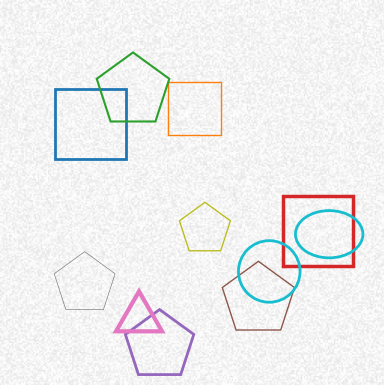[{"shape": "square", "thickness": 2, "radius": 0.46, "center": [0.235, 0.678]}, {"shape": "square", "thickness": 1, "radius": 0.35, "center": [0.505, 0.717]}, {"shape": "pentagon", "thickness": 1.5, "radius": 0.5, "center": [0.345, 0.765]}, {"shape": "square", "thickness": 2.5, "radius": 0.45, "center": [0.826, 0.4]}, {"shape": "pentagon", "thickness": 2, "radius": 0.47, "center": [0.414, 0.103]}, {"shape": "pentagon", "thickness": 1, "radius": 0.49, "center": [0.671, 0.223]}, {"shape": "triangle", "thickness": 3, "radius": 0.35, "center": [0.361, 0.174]}, {"shape": "pentagon", "thickness": 0.5, "radius": 0.42, "center": [0.22, 0.263]}, {"shape": "pentagon", "thickness": 1, "radius": 0.35, "center": [0.532, 0.405]}, {"shape": "circle", "thickness": 2, "radius": 0.4, "center": [0.699, 0.295]}, {"shape": "oval", "thickness": 2, "radius": 0.44, "center": [0.855, 0.392]}]